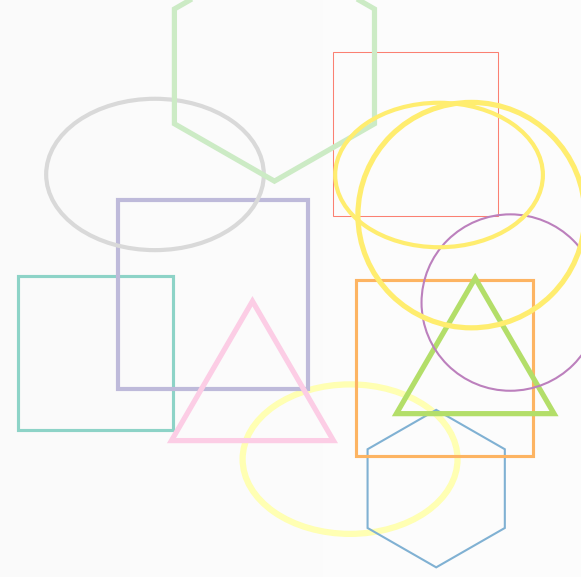[{"shape": "square", "thickness": 1.5, "radius": 0.67, "center": [0.164, 0.388]}, {"shape": "oval", "thickness": 3, "radius": 0.92, "center": [0.602, 0.204]}, {"shape": "square", "thickness": 2, "radius": 0.82, "center": [0.366, 0.49]}, {"shape": "square", "thickness": 0.5, "radius": 0.71, "center": [0.715, 0.767]}, {"shape": "hexagon", "thickness": 1, "radius": 0.68, "center": [0.75, 0.153]}, {"shape": "square", "thickness": 1.5, "radius": 0.76, "center": [0.765, 0.362]}, {"shape": "triangle", "thickness": 2.5, "radius": 0.78, "center": [0.818, 0.361]}, {"shape": "triangle", "thickness": 2.5, "radius": 0.8, "center": [0.434, 0.317]}, {"shape": "oval", "thickness": 2, "radius": 0.94, "center": [0.267, 0.697]}, {"shape": "circle", "thickness": 1, "radius": 0.76, "center": [0.878, 0.475]}, {"shape": "hexagon", "thickness": 2.5, "radius": 0.99, "center": [0.472, 0.884]}, {"shape": "circle", "thickness": 2.5, "radius": 0.98, "center": [0.811, 0.627]}, {"shape": "oval", "thickness": 2, "radius": 0.89, "center": [0.755, 0.696]}]